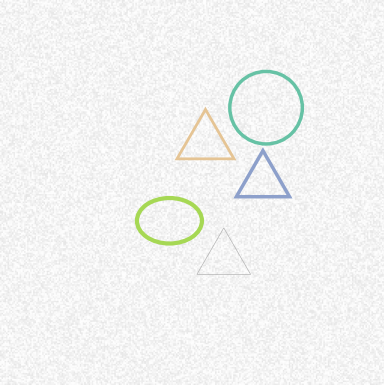[{"shape": "circle", "thickness": 2.5, "radius": 0.47, "center": [0.691, 0.72]}, {"shape": "triangle", "thickness": 2.5, "radius": 0.4, "center": [0.683, 0.529]}, {"shape": "oval", "thickness": 3, "radius": 0.42, "center": [0.44, 0.427]}, {"shape": "triangle", "thickness": 2, "radius": 0.43, "center": [0.534, 0.63]}, {"shape": "triangle", "thickness": 0.5, "radius": 0.4, "center": [0.581, 0.327]}]